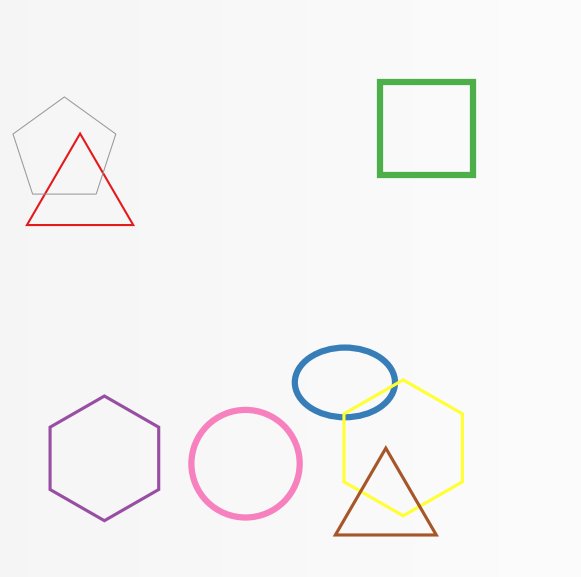[{"shape": "triangle", "thickness": 1, "radius": 0.53, "center": [0.138, 0.662]}, {"shape": "oval", "thickness": 3, "radius": 0.43, "center": [0.593, 0.337]}, {"shape": "square", "thickness": 3, "radius": 0.4, "center": [0.734, 0.777]}, {"shape": "hexagon", "thickness": 1.5, "radius": 0.54, "center": [0.18, 0.205]}, {"shape": "hexagon", "thickness": 1.5, "radius": 0.59, "center": [0.694, 0.224]}, {"shape": "triangle", "thickness": 1.5, "radius": 0.5, "center": [0.664, 0.123]}, {"shape": "circle", "thickness": 3, "radius": 0.47, "center": [0.422, 0.196]}, {"shape": "pentagon", "thickness": 0.5, "radius": 0.47, "center": [0.111, 0.738]}]